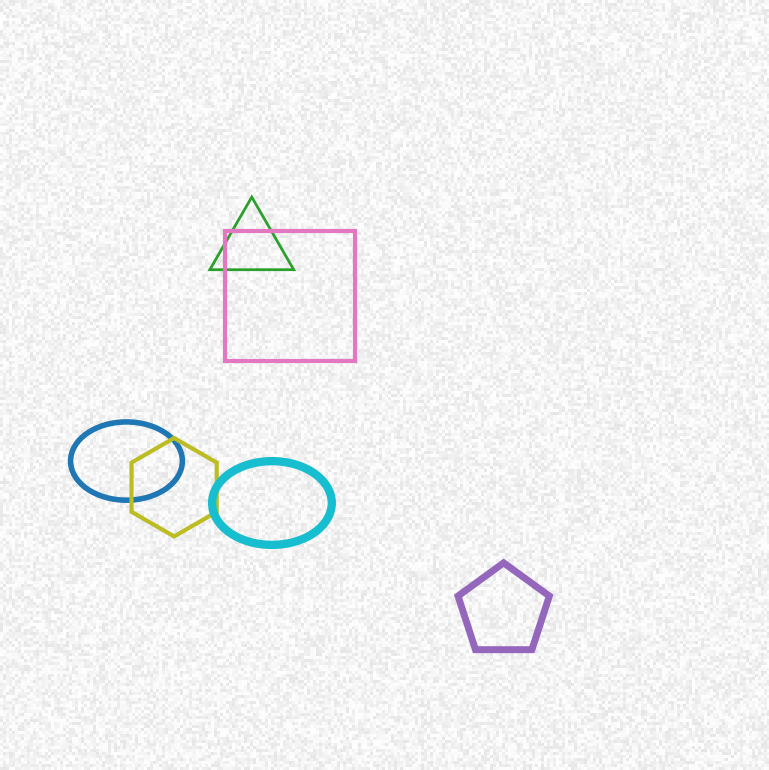[{"shape": "oval", "thickness": 2, "radius": 0.36, "center": [0.164, 0.401]}, {"shape": "triangle", "thickness": 1, "radius": 0.31, "center": [0.327, 0.681]}, {"shape": "pentagon", "thickness": 2.5, "radius": 0.31, "center": [0.654, 0.207]}, {"shape": "square", "thickness": 1.5, "radius": 0.42, "center": [0.377, 0.616]}, {"shape": "hexagon", "thickness": 1.5, "radius": 0.32, "center": [0.226, 0.367]}, {"shape": "oval", "thickness": 3, "radius": 0.39, "center": [0.353, 0.347]}]